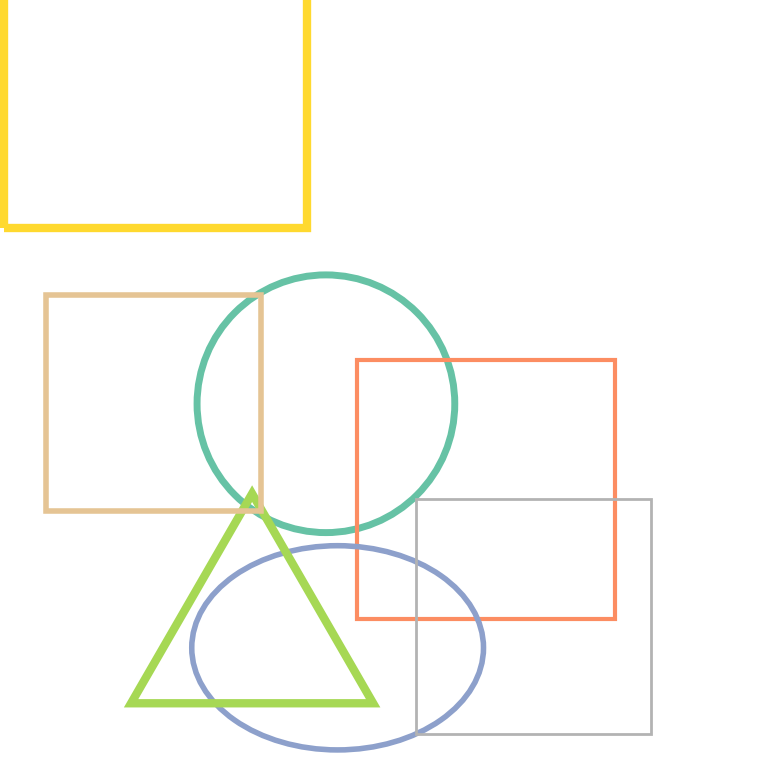[{"shape": "circle", "thickness": 2.5, "radius": 0.84, "center": [0.423, 0.476]}, {"shape": "square", "thickness": 1.5, "radius": 0.84, "center": [0.631, 0.364]}, {"shape": "oval", "thickness": 2, "radius": 0.95, "center": [0.438, 0.159]}, {"shape": "triangle", "thickness": 3, "radius": 0.91, "center": [0.327, 0.177]}, {"shape": "square", "thickness": 3, "radius": 0.98, "center": [0.202, 0.9]}, {"shape": "square", "thickness": 2, "radius": 0.7, "center": [0.199, 0.477]}, {"shape": "square", "thickness": 1, "radius": 0.76, "center": [0.693, 0.2]}]